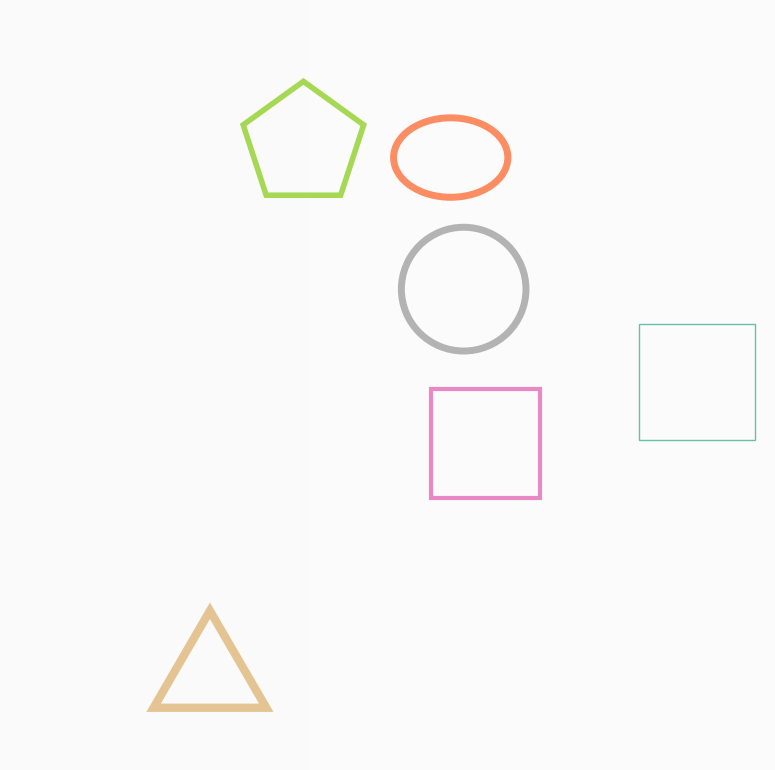[{"shape": "square", "thickness": 0.5, "radius": 0.38, "center": [0.899, 0.504]}, {"shape": "oval", "thickness": 2.5, "radius": 0.37, "center": [0.582, 0.795]}, {"shape": "square", "thickness": 1.5, "radius": 0.35, "center": [0.627, 0.424]}, {"shape": "pentagon", "thickness": 2, "radius": 0.41, "center": [0.392, 0.813]}, {"shape": "triangle", "thickness": 3, "radius": 0.42, "center": [0.271, 0.123]}, {"shape": "circle", "thickness": 2.5, "radius": 0.4, "center": [0.598, 0.625]}]